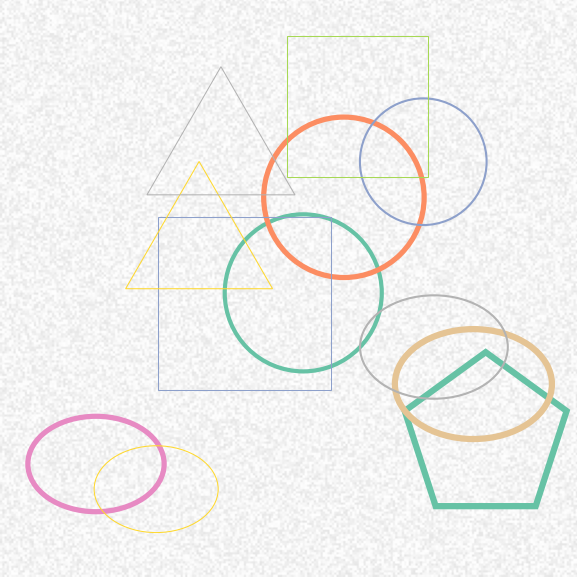[{"shape": "circle", "thickness": 2, "radius": 0.68, "center": [0.525, 0.492]}, {"shape": "pentagon", "thickness": 3, "radius": 0.74, "center": [0.841, 0.242]}, {"shape": "circle", "thickness": 2.5, "radius": 0.69, "center": [0.596, 0.657]}, {"shape": "square", "thickness": 0.5, "radius": 0.75, "center": [0.424, 0.474]}, {"shape": "circle", "thickness": 1, "radius": 0.55, "center": [0.733, 0.719]}, {"shape": "oval", "thickness": 2.5, "radius": 0.59, "center": [0.166, 0.196]}, {"shape": "square", "thickness": 0.5, "radius": 0.61, "center": [0.619, 0.815]}, {"shape": "triangle", "thickness": 0.5, "radius": 0.73, "center": [0.345, 0.573]}, {"shape": "oval", "thickness": 0.5, "radius": 0.54, "center": [0.27, 0.152]}, {"shape": "oval", "thickness": 3, "radius": 0.68, "center": [0.82, 0.334]}, {"shape": "oval", "thickness": 1, "radius": 0.64, "center": [0.751, 0.398]}, {"shape": "triangle", "thickness": 0.5, "radius": 0.74, "center": [0.383, 0.736]}]